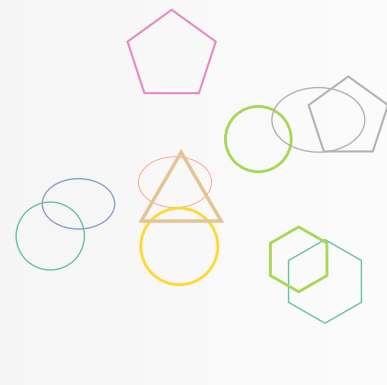[{"shape": "circle", "thickness": 1, "radius": 0.44, "center": [0.13, 0.387]}, {"shape": "hexagon", "thickness": 1, "radius": 0.54, "center": [0.839, 0.269]}, {"shape": "oval", "thickness": 0.5, "radius": 0.47, "center": [0.452, 0.527]}, {"shape": "oval", "thickness": 1, "radius": 0.47, "center": [0.203, 0.471]}, {"shape": "pentagon", "thickness": 1.5, "radius": 0.6, "center": [0.443, 0.855]}, {"shape": "hexagon", "thickness": 2, "radius": 0.42, "center": [0.771, 0.326]}, {"shape": "circle", "thickness": 2, "radius": 0.42, "center": [0.667, 0.639]}, {"shape": "circle", "thickness": 2, "radius": 0.5, "center": [0.463, 0.36]}, {"shape": "triangle", "thickness": 2.5, "radius": 0.6, "center": [0.468, 0.485]}, {"shape": "pentagon", "thickness": 1.5, "radius": 0.54, "center": [0.899, 0.694]}, {"shape": "oval", "thickness": 1, "radius": 0.6, "center": [0.822, 0.689]}]